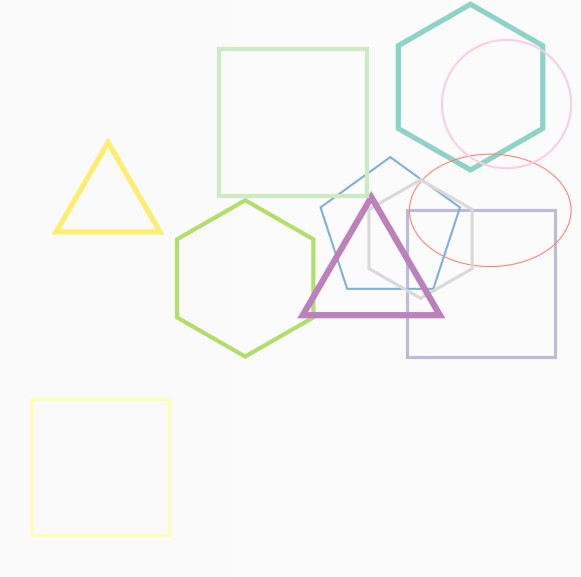[{"shape": "hexagon", "thickness": 2.5, "radius": 0.72, "center": [0.81, 0.848]}, {"shape": "square", "thickness": 1.5, "radius": 0.59, "center": [0.173, 0.191]}, {"shape": "square", "thickness": 1.5, "radius": 0.64, "center": [0.827, 0.508]}, {"shape": "oval", "thickness": 0.5, "radius": 0.7, "center": [0.843, 0.635]}, {"shape": "pentagon", "thickness": 1, "radius": 0.63, "center": [0.671, 0.601]}, {"shape": "hexagon", "thickness": 2, "radius": 0.68, "center": [0.422, 0.517]}, {"shape": "circle", "thickness": 1, "radius": 0.56, "center": [0.872, 0.819]}, {"shape": "hexagon", "thickness": 1.5, "radius": 0.51, "center": [0.724, 0.585]}, {"shape": "triangle", "thickness": 3, "radius": 0.68, "center": [0.639, 0.522]}, {"shape": "square", "thickness": 2, "radius": 0.63, "center": [0.504, 0.787]}, {"shape": "triangle", "thickness": 2.5, "radius": 0.52, "center": [0.186, 0.649]}]